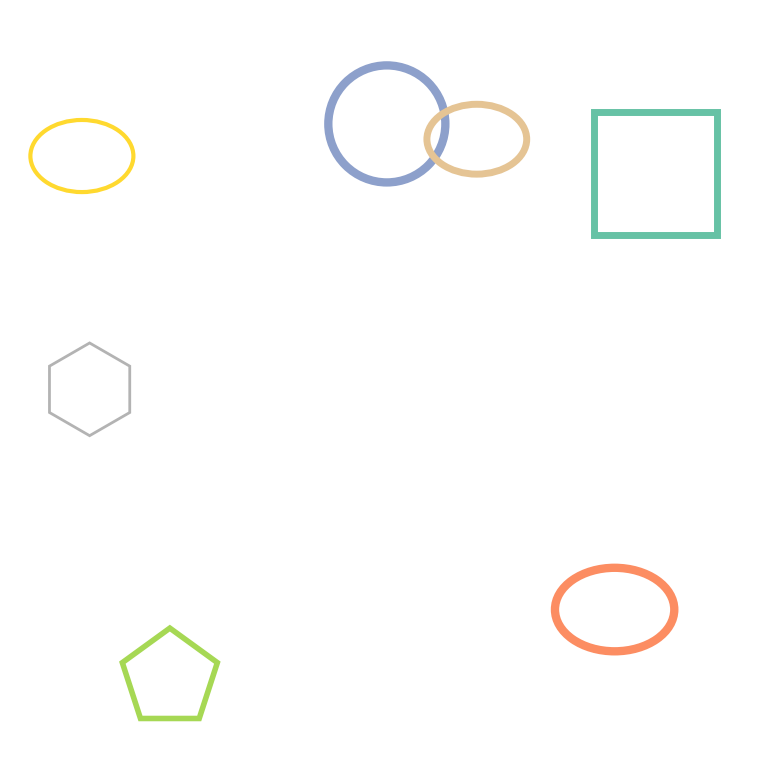[{"shape": "square", "thickness": 2.5, "radius": 0.4, "center": [0.851, 0.774]}, {"shape": "oval", "thickness": 3, "radius": 0.39, "center": [0.798, 0.208]}, {"shape": "circle", "thickness": 3, "radius": 0.38, "center": [0.502, 0.839]}, {"shape": "pentagon", "thickness": 2, "radius": 0.32, "center": [0.221, 0.119]}, {"shape": "oval", "thickness": 1.5, "radius": 0.33, "center": [0.106, 0.797]}, {"shape": "oval", "thickness": 2.5, "radius": 0.32, "center": [0.619, 0.819]}, {"shape": "hexagon", "thickness": 1, "radius": 0.3, "center": [0.116, 0.494]}]